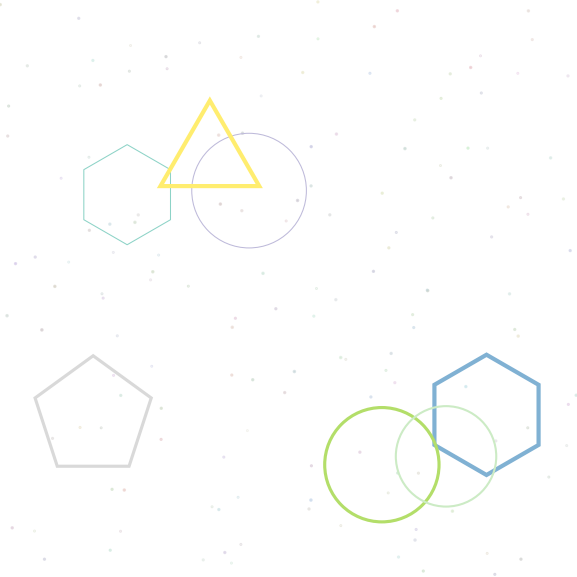[{"shape": "hexagon", "thickness": 0.5, "radius": 0.43, "center": [0.22, 0.662]}, {"shape": "circle", "thickness": 0.5, "radius": 0.5, "center": [0.431, 0.669]}, {"shape": "hexagon", "thickness": 2, "radius": 0.52, "center": [0.842, 0.281]}, {"shape": "circle", "thickness": 1.5, "radius": 0.49, "center": [0.661, 0.194]}, {"shape": "pentagon", "thickness": 1.5, "radius": 0.53, "center": [0.161, 0.277]}, {"shape": "circle", "thickness": 1, "radius": 0.43, "center": [0.772, 0.209]}, {"shape": "triangle", "thickness": 2, "radius": 0.49, "center": [0.363, 0.726]}]